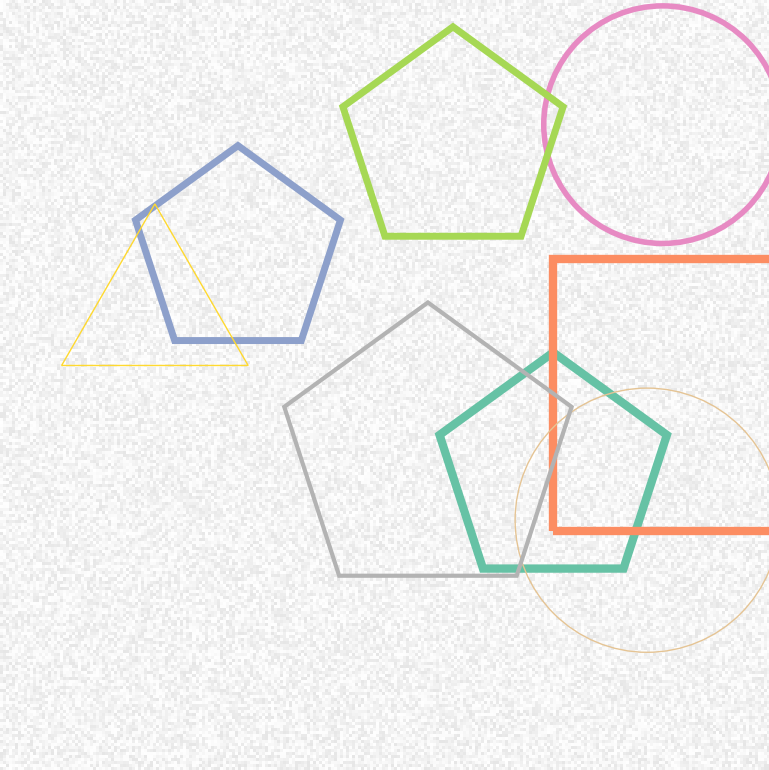[{"shape": "pentagon", "thickness": 3, "radius": 0.78, "center": [0.718, 0.387]}, {"shape": "square", "thickness": 3, "radius": 0.88, "center": [0.895, 0.487]}, {"shape": "pentagon", "thickness": 2.5, "radius": 0.7, "center": [0.309, 0.671]}, {"shape": "circle", "thickness": 2, "radius": 0.77, "center": [0.86, 0.838]}, {"shape": "pentagon", "thickness": 2.5, "radius": 0.75, "center": [0.588, 0.815]}, {"shape": "triangle", "thickness": 0.5, "radius": 0.7, "center": [0.201, 0.595]}, {"shape": "circle", "thickness": 0.5, "radius": 0.86, "center": [0.841, 0.324]}, {"shape": "pentagon", "thickness": 1.5, "radius": 0.98, "center": [0.556, 0.411]}]